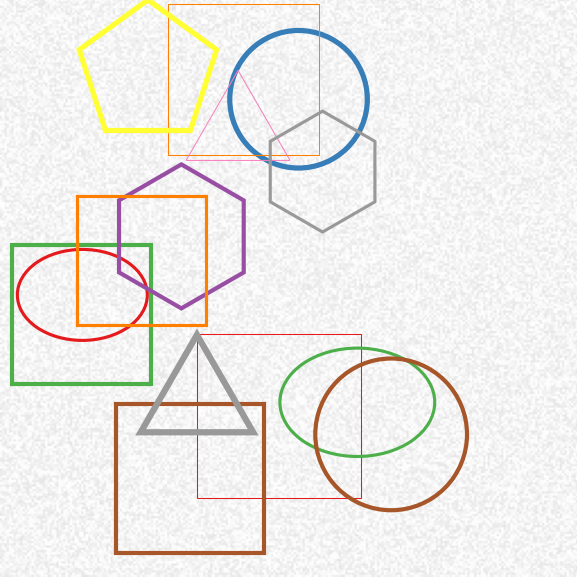[{"shape": "oval", "thickness": 1.5, "radius": 0.56, "center": [0.143, 0.488]}, {"shape": "square", "thickness": 0.5, "radius": 0.71, "center": [0.482, 0.279]}, {"shape": "circle", "thickness": 2.5, "radius": 0.6, "center": [0.517, 0.827]}, {"shape": "oval", "thickness": 1.5, "radius": 0.67, "center": [0.619, 0.303]}, {"shape": "square", "thickness": 2, "radius": 0.6, "center": [0.141, 0.455]}, {"shape": "hexagon", "thickness": 2, "radius": 0.62, "center": [0.314, 0.59]}, {"shape": "square", "thickness": 0.5, "radius": 0.65, "center": [0.422, 0.862]}, {"shape": "square", "thickness": 1.5, "radius": 0.56, "center": [0.245, 0.548]}, {"shape": "pentagon", "thickness": 2.5, "radius": 0.63, "center": [0.256, 0.874]}, {"shape": "square", "thickness": 2, "radius": 0.64, "center": [0.329, 0.17]}, {"shape": "circle", "thickness": 2, "radius": 0.66, "center": [0.677, 0.247]}, {"shape": "triangle", "thickness": 0.5, "radius": 0.52, "center": [0.412, 0.773]}, {"shape": "hexagon", "thickness": 1.5, "radius": 0.52, "center": [0.559, 0.702]}, {"shape": "triangle", "thickness": 3, "radius": 0.56, "center": [0.341, 0.307]}]